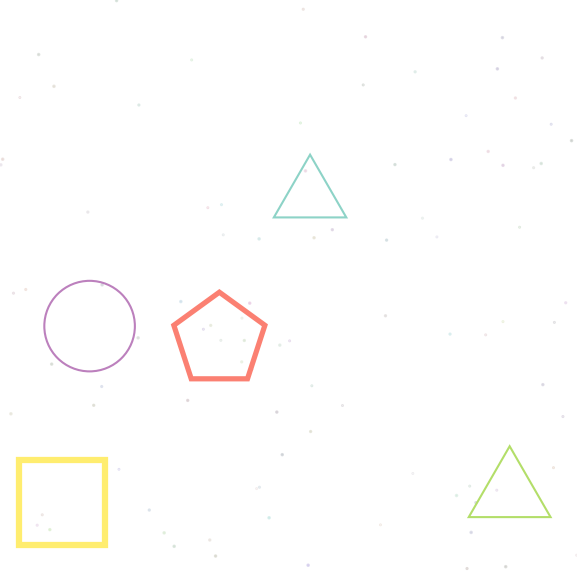[{"shape": "triangle", "thickness": 1, "radius": 0.36, "center": [0.537, 0.659]}, {"shape": "pentagon", "thickness": 2.5, "radius": 0.41, "center": [0.38, 0.41]}, {"shape": "triangle", "thickness": 1, "radius": 0.41, "center": [0.883, 0.145]}, {"shape": "circle", "thickness": 1, "radius": 0.39, "center": [0.155, 0.434]}, {"shape": "square", "thickness": 3, "radius": 0.37, "center": [0.107, 0.129]}]